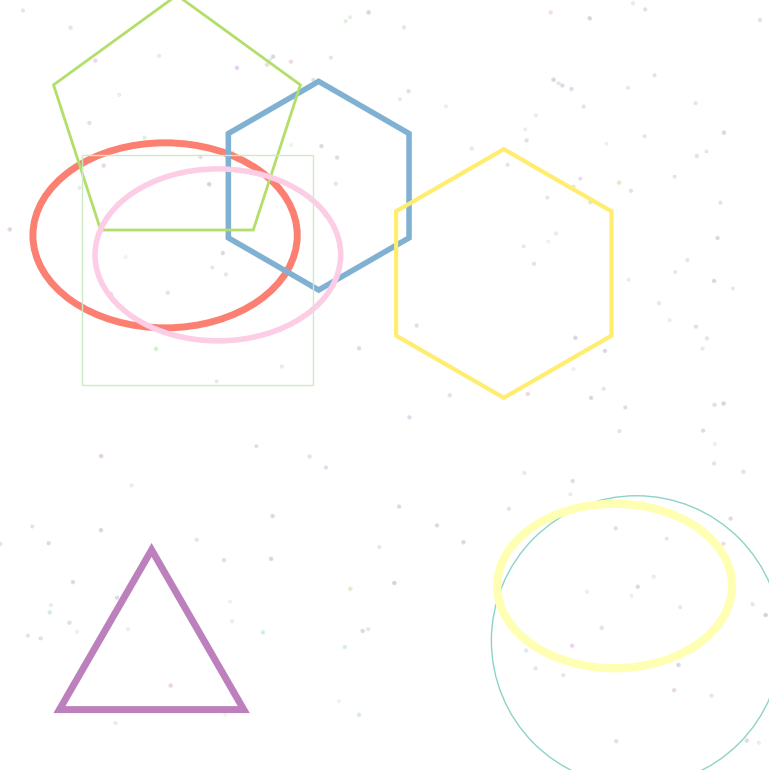[{"shape": "circle", "thickness": 0.5, "radius": 0.94, "center": [0.827, 0.168]}, {"shape": "oval", "thickness": 3, "radius": 0.76, "center": [0.798, 0.239]}, {"shape": "oval", "thickness": 2.5, "radius": 0.86, "center": [0.214, 0.694]}, {"shape": "hexagon", "thickness": 2, "radius": 0.68, "center": [0.414, 0.759]}, {"shape": "pentagon", "thickness": 1, "radius": 0.84, "center": [0.23, 0.838]}, {"shape": "oval", "thickness": 2, "radius": 0.8, "center": [0.283, 0.669]}, {"shape": "triangle", "thickness": 2.5, "radius": 0.69, "center": [0.197, 0.148]}, {"shape": "square", "thickness": 0.5, "radius": 0.75, "center": [0.257, 0.649]}, {"shape": "hexagon", "thickness": 1.5, "radius": 0.81, "center": [0.654, 0.645]}]